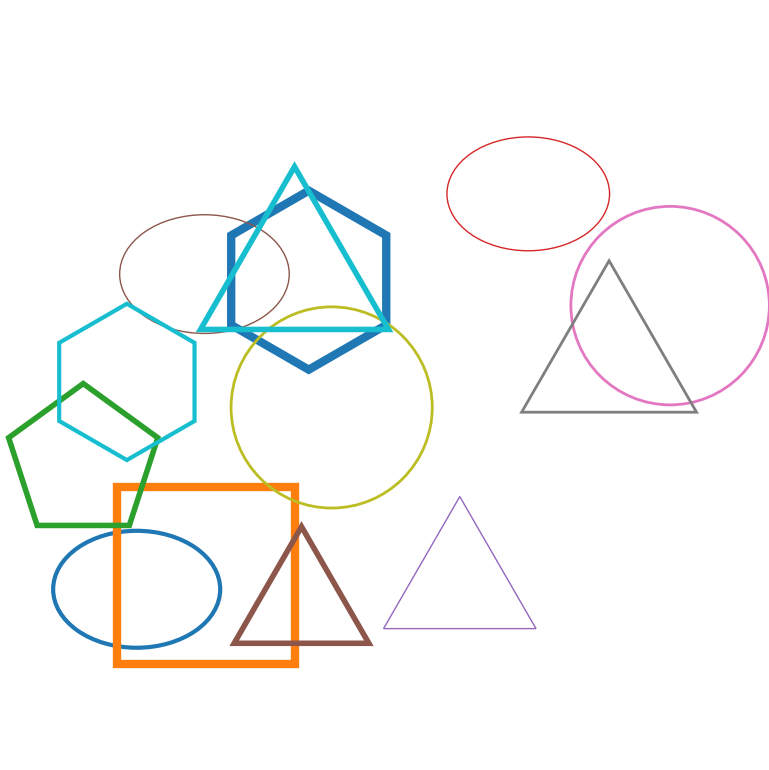[{"shape": "oval", "thickness": 1.5, "radius": 0.54, "center": [0.177, 0.235]}, {"shape": "hexagon", "thickness": 3, "radius": 0.58, "center": [0.401, 0.636]}, {"shape": "square", "thickness": 3, "radius": 0.58, "center": [0.267, 0.252]}, {"shape": "pentagon", "thickness": 2, "radius": 0.51, "center": [0.108, 0.4]}, {"shape": "oval", "thickness": 0.5, "radius": 0.53, "center": [0.686, 0.748]}, {"shape": "triangle", "thickness": 0.5, "radius": 0.57, "center": [0.597, 0.241]}, {"shape": "oval", "thickness": 0.5, "radius": 0.55, "center": [0.266, 0.644]}, {"shape": "triangle", "thickness": 2, "radius": 0.5, "center": [0.392, 0.215]}, {"shape": "circle", "thickness": 1, "radius": 0.64, "center": [0.87, 0.603]}, {"shape": "triangle", "thickness": 1, "radius": 0.66, "center": [0.791, 0.53]}, {"shape": "circle", "thickness": 1, "radius": 0.65, "center": [0.431, 0.471]}, {"shape": "triangle", "thickness": 2, "radius": 0.7, "center": [0.382, 0.643]}, {"shape": "hexagon", "thickness": 1.5, "radius": 0.51, "center": [0.165, 0.504]}]